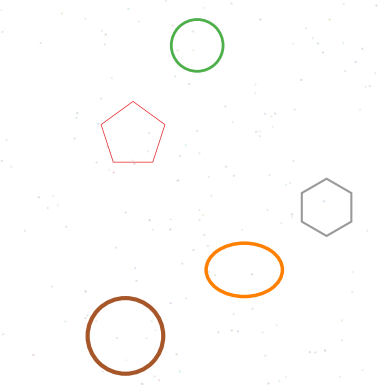[{"shape": "pentagon", "thickness": 0.5, "radius": 0.44, "center": [0.346, 0.649]}, {"shape": "circle", "thickness": 2, "radius": 0.34, "center": [0.512, 0.882]}, {"shape": "oval", "thickness": 2.5, "radius": 0.5, "center": [0.634, 0.299]}, {"shape": "circle", "thickness": 3, "radius": 0.49, "center": [0.326, 0.127]}, {"shape": "hexagon", "thickness": 1.5, "radius": 0.37, "center": [0.848, 0.461]}]